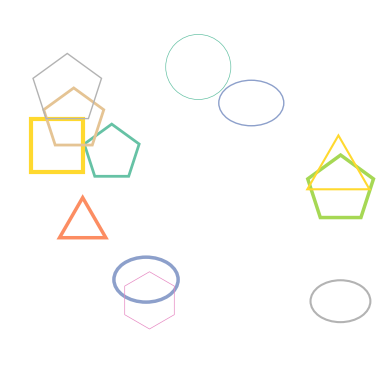[{"shape": "pentagon", "thickness": 2, "radius": 0.37, "center": [0.29, 0.603]}, {"shape": "circle", "thickness": 0.5, "radius": 0.42, "center": [0.515, 0.826]}, {"shape": "triangle", "thickness": 2.5, "radius": 0.35, "center": [0.215, 0.417]}, {"shape": "oval", "thickness": 2.5, "radius": 0.42, "center": [0.379, 0.274]}, {"shape": "oval", "thickness": 1, "radius": 0.42, "center": [0.653, 0.732]}, {"shape": "hexagon", "thickness": 0.5, "radius": 0.37, "center": [0.388, 0.22]}, {"shape": "pentagon", "thickness": 2.5, "radius": 0.45, "center": [0.885, 0.508]}, {"shape": "triangle", "thickness": 1.5, "radius": 0.47, "center": [0.879, 0.555]}, {"shape": "square", "thickness": 3, "radius": 0.34, "center": [0.148, 0.622]}, {"shape": "pentagon", "thickness": 2, "radius": 0.41, "center": [0.192, 0.69]}, {"shape": "pentagon", "thickness": 1, "radius": 0.47, "center": [0.175, 0.768]}, {"shape": "oval", "thickness": 1.5, "radius": 0.39, "center": [0.884, 0.218]}]